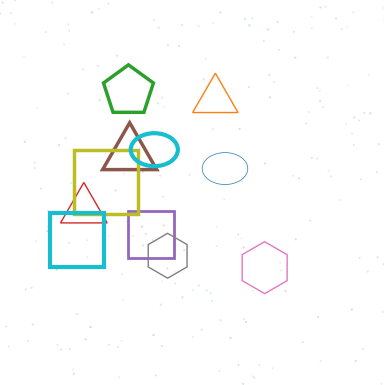[{"shape": "oval", "thickness": 0.5, "radius": 0.3, "center": [0.584, 0.562]}, {"shape": "triangle", "thickness": 1, "radius": 0.34, "center": [0.559, 0.742]}, {"shape": "pentagon", "thickness": 2.5, "radius": 0.34, "center": [0.334, 0.763]}, {"shape": "triangle", "thickness": 1, "radius": 0.35, "center": [0.218, 0.456]}, {"shape": "square", "thickness": 2, "radius": 0.3, "center": [0.392, 0.39]}, {"shape": "triangle", "thickness": 2.5, "radius": 0.41, "center": [0.337, 0.6]}, {"shape": "hexagon", "thickness": 1, "radius": 0.34, "center": [0.687, 0.305]}, {"shape": "hexagon", "thickness": 1, "radius": 0.29, "center": [0.435, 0.336]}, {"shape": "square", "thickness": 2.5, "radius": 0.41, "center": [0.275, 0.527]}, {"shape": "oval", "thickness": 3, "radius": 0.31, "center": [0.401, 0.611]}, {"shape": "square", "thickness": 3, "radius": 0.35, "center": [0.2, 0.377]}]